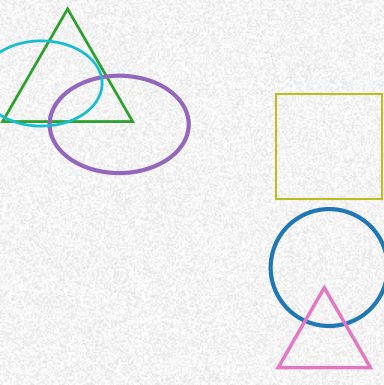[{"shape": "circle", "thickness": 3, "radius": 0.76, "center": [0.855, 0.305]}, {"shape": "triangle", "thickness": 2, "radius": 0.98, "center": [0.176, 0.782]}, {"shape": "oval", "thickness": 3, "radius": 0.9, "center": [0.31, 0.677]}, {"shape": "triangle", "thickness": 2.5, "radius": 0.69, "center": [0.842, 0.114]}, {"shape": "square", "thickness": 1.5, "radius": 0.68, "center": [0.855, 0.619]}, {"shape": "oval", "thickness": 2, "radius": 0.79, "center": [0.107, 0.783]}]